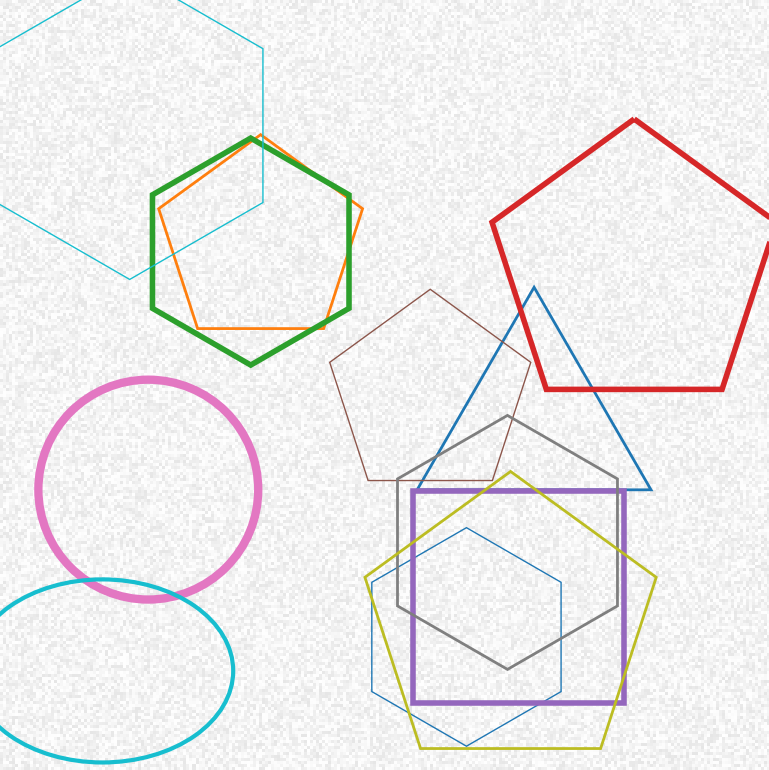[{"shape": "triangle", "thickness": 1, "radius": 0.88, "center": [0.694, 0.452]}, {"shape": "hexagon", "thickness": 0.5, "radius": 0.71, "center": [0.606, 0.173]}, {"shape": "pentagon", "thickness": 1, "radius": 0.7, "center": [0.338, 0.686]}, {"shape": "hexagon", "thickness": 2, "radius": 0.74, "center": [0.326, 0.673]}, {"shape": "pentagon", "thickness": 2, "radius": 0.97, "center": [0.824, 0.651]}, {"shape": "square", "thickness": 2, "radius": 0.69, "center": [0.673, 0.225]}, {"shape": "pentagon", "thickness": 0.5, "radius": 0.69, "center": [0.559, 0.487]}, {"shape": "circle", "thickness": 3, "radius": 0.71, "center": [0.193, 0.364]}, {"shape": "hexagon", "thickness": 1, "radius": 0.82, "center": [0.659, 0.296]}, {"shape": "pentagon", "thickness": 1, "radius": 0.99, "center": [0.663, 0.189]}, {"shape": "hexagon", "thickness": 0.5, "radius": 1.0, "center": [0.168, 0.837]}, {"shape": "oval", "thickness": 1.5, "radius": 0.85, "center": [0.133, 0.129]}]